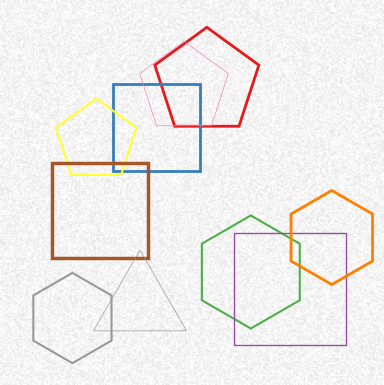[{"shape": "pentagon", "thickness": 2, "radius": 0.71, "center": [0.537, 0.787]}, {"shape": "square", "thickness": 2, "radius": 0.57, "center": [0.407, 0.669]}, {"shape": "hexagon", "thickness": 1.5, "radius": 0.73, "center": [0.651, 0.294]}, {"shape": "square", "thickness": 1, "radius": 0.73, "center": [0.752, 0.248]}, {"shape": "hexagon", "thickness": 2, "radius": 0.61, "center": [0.862, 0.383]}, {"shape": "pentagon", "thickness": 1.5, "radius": 0.55, "center": [0.25, 0.634]}, {"shape": "square", "thickness": 2.5, "radius": 0.62, "center": [0.26, 0.453]}, {"shape": "pentagon", "thickness": 0.5, "radius": 0.61, "center": [0.478, 0.772]}, {"shape": "triangle", "thickness": 0.5, "radius": 0.7, "center": [0.364, 0.211]}, {"shape": "hexagon", "thickness": 1.5, "radius": 0.59, "center": [0.188, 0.174]}]